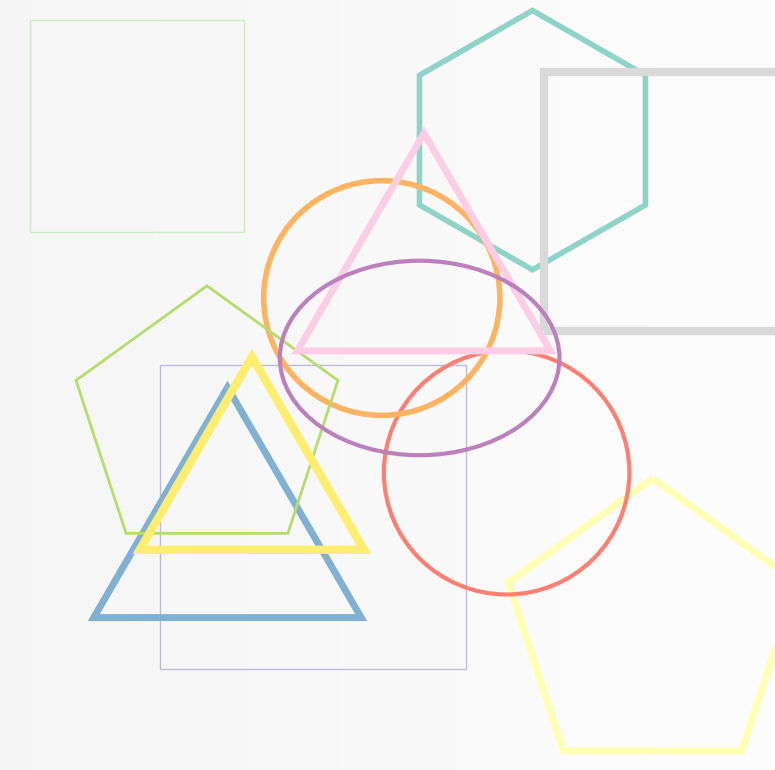[{"shape": "hexagon", "thickness": 2, "radius": 0.84, "center": [0.687, 0.818]}, {"shape": "pentagon", "thickness": 2.5, "radius": 0.98, "center": [0.842, 0.183]}, {"shape": "square", "thickness": 0.5, "radius": 0.99, "center": [0.404, 0.329]}, {"shape": "circle", "thickness": 1.5, "radius": 0.79, "center": [0.654, 0.386]}, {"shape": "triangle", "thickness": 2.5, "radius": 1.0, "center": [0.294, 0.298]}, {"shape": "circle", "thickness": 2, "radius": 0.76, "center": [0.493, 0.613]}, {"shape": "pentagon", "thickness": 1, "radius": 0.89, "center": [0.267, 0.451]}, {"shape": "triangle", "thickness": 2.5, "radius": 0.94, "center": [0.547, 0.639]}, {"shape": "square", "thickness": 3, "radius": 0.84, "center": [0.869, 0.738]}, {"shape": "oval", "thickness": 1.5, "radius": 0.9, "center": [0.541, 0.535]}, {"shape": "square", "thickness": 0.5, "radius": 0.69, "center": [0.177, 0.836]}, {"shape": "triangle", "thickness": 3, "radius": 0.84, "center": [0.325, 0.37]}]